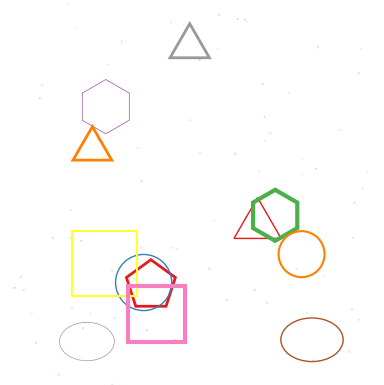[{"shape": "triangle", "thickness": 1, "radius": 0.35, "center": [0.669, 0.416]}, {"shape": "pentagon", "thickness": 2, "radius": 0.33, "center": [0.392, 0.259]}, {"shape": "circle", "thickness": 1, "radius": 0.36, "center": [0.373, 0.266]}, {"shape": "hexagon", "thickness": 3, "radius": 0.33, "center": [0.715, 0.441]}, {"shape": "hexagon", "thickness": 0.5, "radius": 0.35, "center": [0.275, 0.723]}, {"shape": "triangle", "thickness": 2, "radius": 0.29, "center": [0.24, 0.613]}, {"shape": "circle", "thickness": 1.5, "radius": 0.3, "center": [0.783, 0.34]}, {"shape": "square", "thickness": 1.5, "radius": 0.42, "center": [0.271, 0.316]}, {"shape": "oval", "thickness": 1, "radius": 0.4, "center": [0.81, 0.118]}, {"shape": "square", "thickness": 3, "radius": 0.37, "center": [0.407, 0.185]}, {"shape": "oval", "thickness": 0.5, "radius": 0.36, "center": [0.226, 0.113]}, {"shape": "triangle", "thickness": 2, "radius": 0.3, "center": [0.493, 0.879]}]